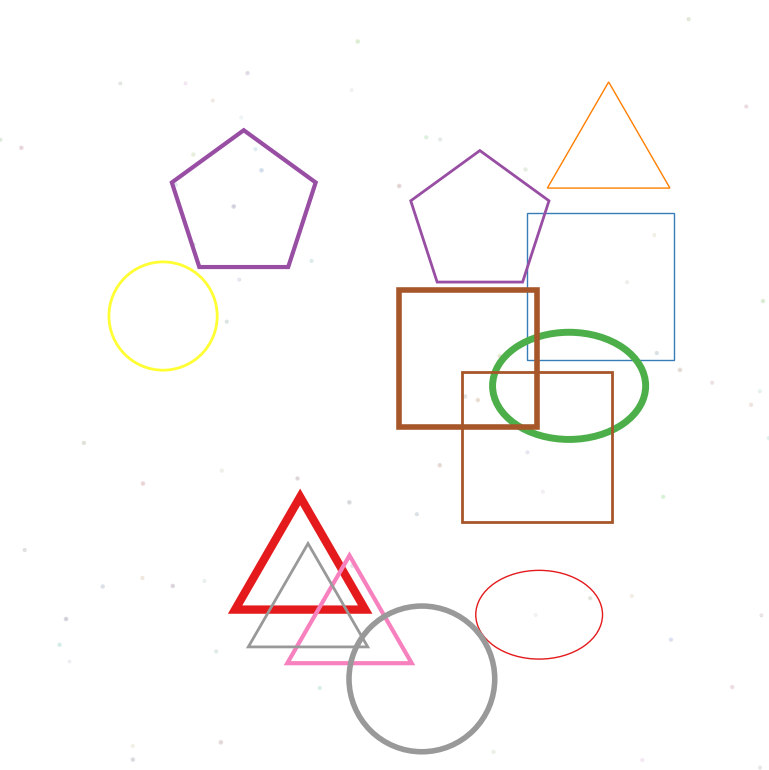[{"shape": "triangle", "thickness": 3, "radius": 0.49, "center": [0.39, 0.257]}, {"shape": "oval", "thickness": 0.5, "radius": 0.41, "center": [0.7, 0.202]}, {"shape": "square", "thickness": 0.5, "radius": 0.48, "center": [0.78, 0.628]}, {"shape": "oval", "thickness": 2.5, "radius": 0.5, "center": [0.739, 0.499]}, {"shape": "pentagon", "thickness": 1.5, "radius": 0.49, "center": [0.317, 0.733]}, {"shape": "pentagon", "thickness": 1, "radius": 0.47, "center": [0.623, 0.71]}, {"shape": "triangle", "thickness": 0.5, "radius": 0.46, "center": [0.79, 0.802]}, {"shape": "circle", "thickness": 1, "radius": 0.35, "center": [0.212, 0.59]}, {"shape": "square", "thickness": 1, "radius": 0.49, "center": [0.698, 0.42]}, {"shape": "square", "thickness": 2, "radius": 0.45, "center": [0.608, 0.534]}, {"shape": "triangle", "thickness": 1.5, "radius": 0.47, "center": [0.454, 0.185]}, {"shape": "triangle", "thickness": 1, "radius": 0.45, "center": [0.4, 0.205]}, {"shape": "circle", "thickness": 2, "radius": 0.47, "center": [0.548, 0.118]}]